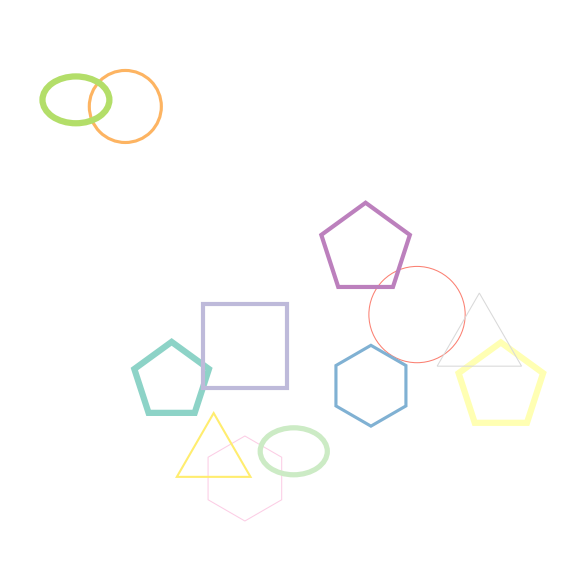[{"shape": "pentagon", "thickness": 3, "radius": 0.34, "center": [0.297, 0.339]}, {"shape": "pentagon", "thickness": 3, "radius": 0.38, "center": [0.867, 0.329]}, {"shape": "square", "thickness": 2, "radius": 0.37, "center": [0.424, 0.4]}, {"shape": "circle", "thickness": 0.5, "radius": 0.42, "center": [0.722, 0.454]}, {"shape": "hexagon", "thickness": 1.5, "radius": 0.35, "center": [0.642, 0.331]}, {"shape": "circle", "thickness": 1.5, "radius": 0.31, "center": [0.217, 0.815]}, {"shape": "oval", "thickness": 3, "radius": 0.29, "center": [0.131, 0.826]}, {"shape": "hexagon", "thickness": 0.5, "radius": 0.37, "center": [0.424, 0.171]}, {"shape": "triangle", "thickness": 0.5, "radius": 0.42, "center": [0.83, 0.407]}, {"shape": "pentagon", "thickness": 2, "radius": 0.4, "center": [0.633, 0.567]}, {"shape": "oval", "thickness": 2.5, "radius": 0.29, "center": [0.509, 0.218]}, {"shape": "triangle", "thickness": 1, "radius": 0.37, "center": [0.37, 0.21]}]